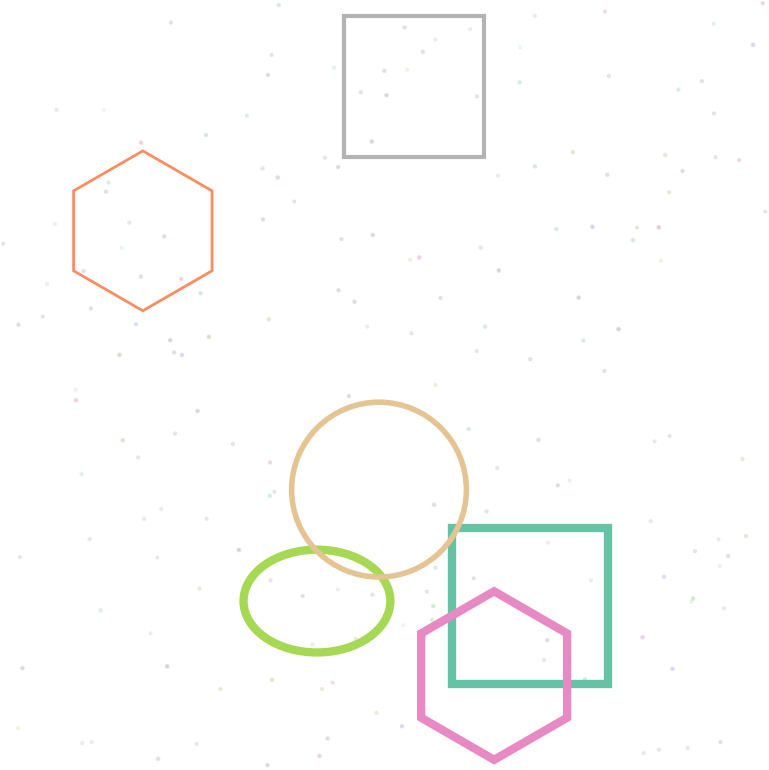[{"shape": "square", "thickness": 3, "radius": 0.51, "center": [0.688, 0.213]}, {"shape": "hexagon", "thickness": 1, "radius": 0.52, "center": [0.185, 0.7]}, {"shape": "hexagon", "thickness": 3, "radius": 0.55, "center": [0.642, 0.123]}, {"shape": "oval", "thickness": 3, "radius": 0.48, "center": [0.412, 0.219]}, {"shape": "circle", "thickness": 2, "radius": 0.57, "center": [0.492, 0.364]}, {"shape": "square", "thickness": 1.5, "radius": 0.46, "center": [0.538, 0.888]}]